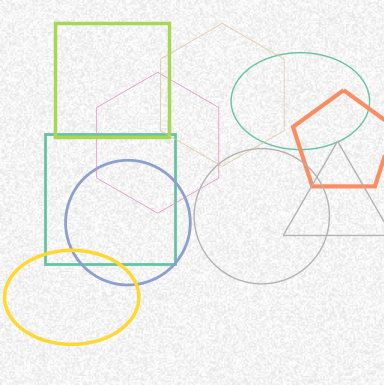[{"shape": "oval", "thickness": 1, "radius": 0.9, "center": [0.78, 0.737]}, {"shape": "square", "thickness": 2, "radius": 0.84, "center": [0.286, 0.484]}, {"shape": "pentagon", "thickness": 3, "radius": 0.69, "center": [0.892, 0.628]}, {"shape": "circle", "thickness": 2, "radius": 0.81, "center": [0.332, 0.422]}, {"shape": "hexagon", "thickness": 0.5, "radius": 0.92, "center": [0.41, 0.629]}, {"shape": "square", "thickness": 2.5, "radius": 0.74, "center": [0.291, 0.793]}, {"shape": "oval", "thickness": 2.5, "radius": 0.87, "center": [0.186, 0.228]}, {"shape": "hexagon", "thickness": 0.5, "radius": 0.93, "center": [0.577, 0.754]}, {"shape": "triangle", "thickness": 1, "radius": 0.82, "center": [0.877, 0.47]}, {"shape": "circle", "thickness": 1, "radius": 0.88, "center": [0.68, 0.438]}]